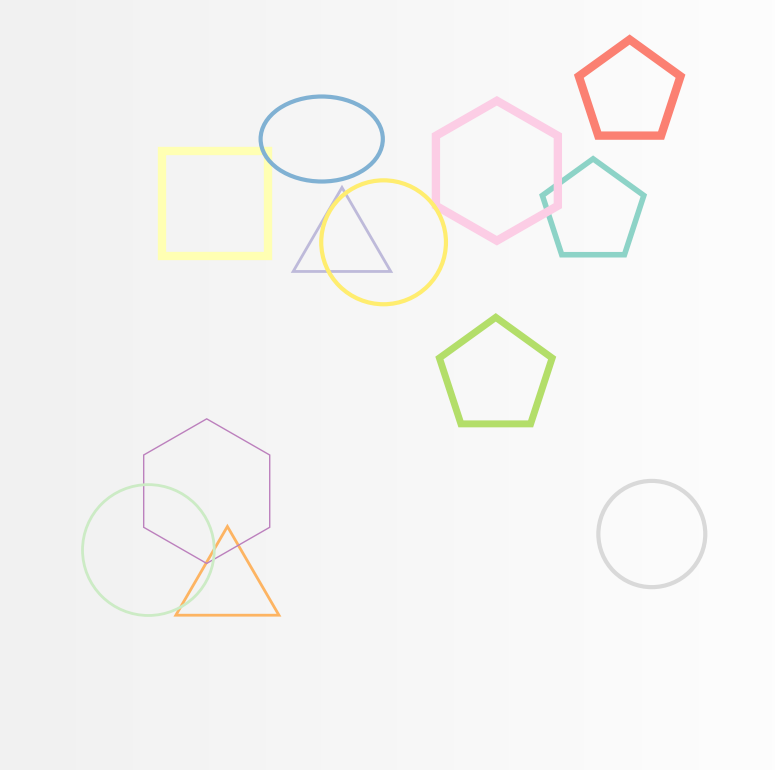[{"shape": "pentagon", "thickness": 2, "radius": 0.34, "center": [0.765, 0.725]}, {"shape": "square", "thickness": 3, "radius": 0.34, "center": [0.277, 0.735]}, {"shape": "triangle", "thickness": 1, "radius": 0.36, "center": [0.441, 0.684]}, {"shape": "pentagon", "thickness": 3, "radius": 0.34, "center": [0.812, 0.88]}, {"shape": "oval", "thickness": 1.5, "radius": 0.39, "center": [0.415, 0.819]}, {"shape": "triangle", "thickness": 1, "radius": 0.38, "center": [0.293, 0.239]}, {"shape": "pentagon", "thickness": 2.5, "radius": 0.38, "center": [0.64, 0.511]}, {"shape": "hexagon", "thickness": 3, "radius": 0.45, "center": [0.641, 0.778]}, {"shape": "circle", "thickness": 1.5, "radius": 0.34, "center": [0.841, 0.306]}, {"shape": "hexagon", "thickness": 0.5, "radius": 0.47, "center": [0.267, 0.362]}, {"shape": "circle", "thickness": 1, "radius": 0.42, "center": [0.191, 0.286]}, {"shape": "circle", "thickness": 1.5, "radius": 0.4, "center": [0.495, 0.685]}]